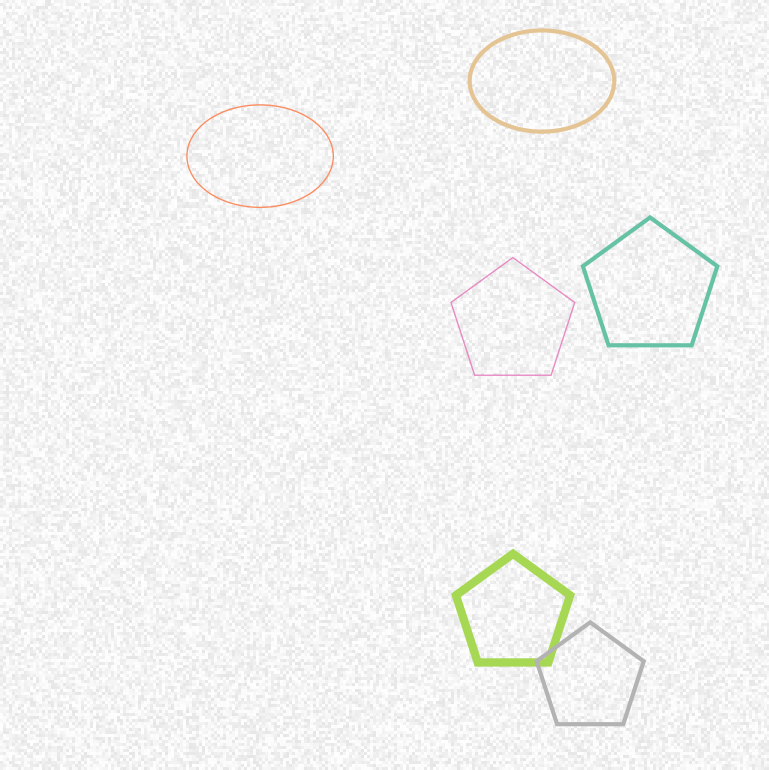[{"shape": "pentagon", "thickness": 1.5, "radius": 0.46, "center": [0.844, 0.626]}, {"shape": "oval", "thickness": 0.5, "radius": 0.48, "center": [0.338, 0.797]}, {"shape": "pentagon", "thickness": 0.5, "radius": 0.42, "center": [0.666, 0.581]}, {"shape": "pentagon", "thickness": 3, "radius": 0.39, "center": [0.666, 0.203]}, {"shape": "oval", "thickness": 1.5, "radius": 0.47, "center": [0.704, 0.895]}, {"shape": "pentagon", "thickness": 1.5, "radius": 0.37, "center": [0.766, 0.119]}]